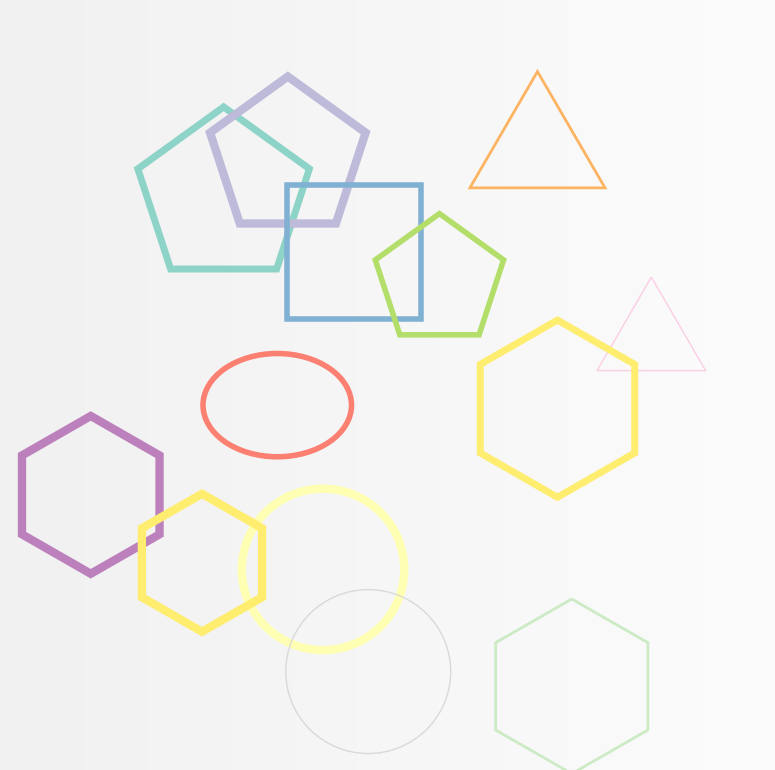[{"shape": "pentagon", "thickness": 2.5, "radius": 0.58, "center": [0.289, 0.745]}, {"shape": "circle", "thickness": 3, "radius": 0.52, "center": [0.417, 0.26]}, {"shape": "pentagon", "thickness": 3, "radius": 0.53, "center": [0.371, 0.795]}, {"shape": "oval", "thickness": 2, "radius": 0.48, "center": [0.358, 0.474]}, {"shape": "square", "thickness": 2, "radius": 0.43, "center": [0.457, 0.673]}, {"shape": "triangle", "thickness": 1, "radius": 0.5, "center": [0.693, 0.806]}, {"shape": "pentagon", "thickness": 2, "radius": 0.44, "center": [0.567, 0.636]}, {"shape": "triangle", "thickness": 0.5, "radius": 0.4, "center": [0.84, 0.559]}, {"shape": "circle", "thickness": 0.5, "radius": 0.53, "center": [0.475, 0.128]}, {"shape": "hexagon", "thickness": 3, "radius": 0.51, "center": [0.117, 0.357]}, {"shape": "hexagon", "thickness": 1, "radius": 0.57, "center": [0.738, 0.109]}, {"shape": "hexagon", "thickness": 3, "radius": 0.45, "center": [0.261, 0.269]}, {"shape": "hexagon", "thickness": 2.5, "radius": 0.58, "center": [0.719, 0.469]}]